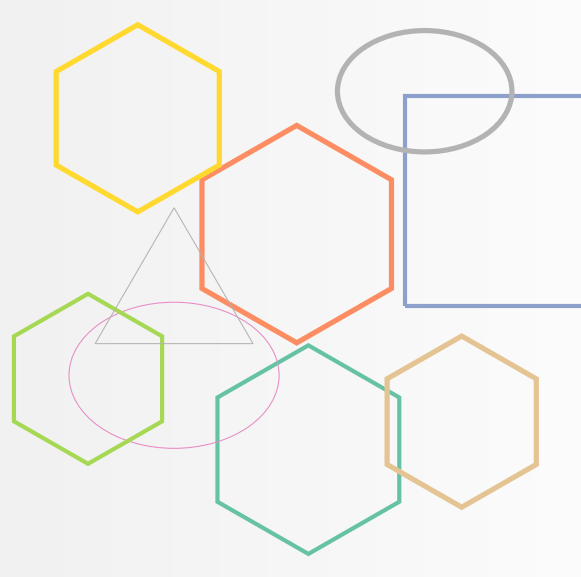[{"shape": "hexagon", "thickness": 2, "radius": 0.9, "center": [0.531, 0.221]}, {"shape": "hexagon", "thickness": 2.5, "radius": 0.94, "center": [0.51, 0.594]}, {"shape": "square", "thickness": 2, "radius": 0.91, "center": [0.878, 0.651]}, {"shape": "oval", "thickness": 0.5, "radius": 0.9, "center": [0.299, 0.349]}, {"shape": "hexagon", "thickness": 2, "radius": 0.74, "center": [0.151, 0.343]}, {"shape": "hexagon", "thickness": 2.5, "radius": 0.81, "center": [0.237, 0.794]}, {"shape": "hexagon", "thickness": 2.5, "radius": 0.74, "center": [0.794, 0.269]}, {"shape": "triangle", "thickness": 0.5, "radius": 0.78, "center": [0.3, 0.483]}, {"shape": "oval", "thickness": 2.5, "radius": 0.75, "center": [0.731, 0.841]}]